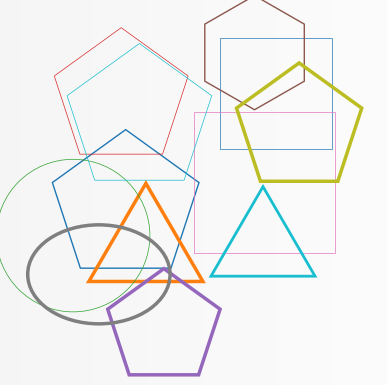[{"shape": "square", "thickness": 0.5, "radius": 0.72, "center": [0.712, 0.757]}, {"shape": "pentagon", "thickness": 1, "radius": 0.99, "center": [0.324, 0.464]}, {"shape": "triangle", "thickness": 2.5, "radius": 0.85, "center": [0.376, 0.354]}, {"shape": "circle", "thickness": 0.5, "radius": 0.99, "center": [0.189, 0.388]}, {"shape": "pentagon", "thickness": 0.5, "radius": 0.91, "center": [0.313, 0.747]}, {"shape": "pentagon", "thickness": 2.5, "radius": 0.76, "center": [0.423, 0.15]}, {"shape": "hexagon", "thickness": 1, "radius": 0.74, "center": [0.657, 0.863]}, {"shape": "square", "thickness": 0.5, "radius": 0.91, "center": [0.683, 0.525]}, {"shape": "oval", "thickness": 2.5, "radius": 0.92, "center": [0.255, 0.287]}, {"shape": "pentagon", "thickness": 2.5, "radius": 0.85, "center": [0.772, 0.667]}, {"shape": "pentagon", "thickness": 0.5, "radius": 0.98, "center": [0.36, 0.691]}, {"shape": "triangle", "thickness": 2, "radius": 0.78, "center": [0.679, 0.36]}]